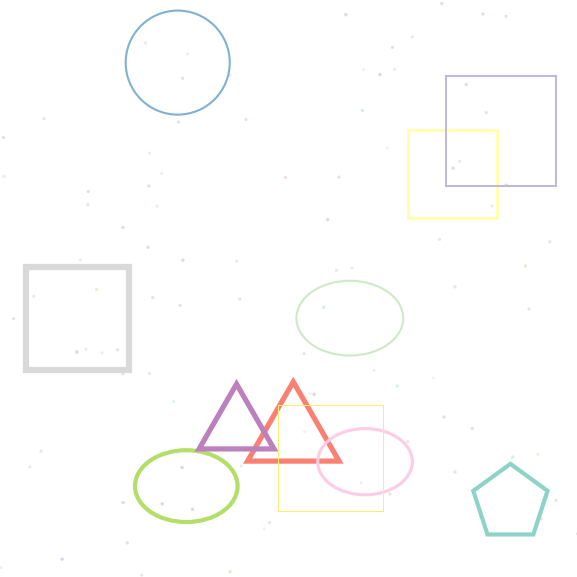[{"shape": "pentagon", "thickness": 2, "radius": 0.34, "center": [0.884, 0.128]}, {"shape": "square", "thickness": 1.5, "radius": 0.38, "center": [0.784, 0.698]}, {"shape": "square", "thickness": 1, "radius": 0.48, "center": [0.867, 0.771]}, {"shape": "triangle", "thickness": 2.5, "radius": 0.46, "center": [0.508, 0.246]}, {"shape": "circle", "thickness": 1, "radius": 0.45, "center": [0.308, 0.891]}, {"shape": "oval", "thickness": 2, "radius": 0.44, "center": [0.323, 0.157]}, {"shape": "oval", "thickness": 1.5, "radius": 0.41, "center": [0.632, 0.2]}, {"shape": "square", "thickness": 3, "radius": 0.45, "center": [0.135, 0.448]}, {"shape": "triangle", "thickness": 2.5, "radius": 0.37, "center": [0.41, 0.259]}, {"shape": "oval", "thickness": 1, "radius": 0.46, "center": [0.606, 0.448]}, {"shape": "square", "thickness": 0.5, "radius": 0.46, "center": [0.572, 0.206]}]